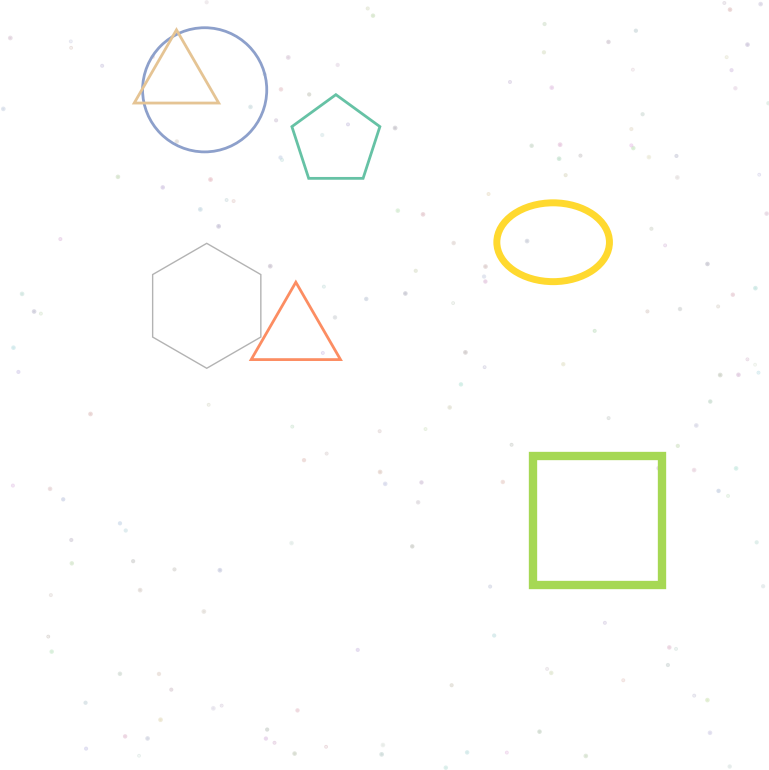[{"shape": "pentagon", "thickness": 1, "radius": 0.3, "center": [0.436, 0.817]}, {"shape": "triangle", "thickness": 1, "radius": 0.33, "center": [0.384, 0.566]}, {"shape": "circle", "thickness": 1, "radius": 0.4, "center": [0.266, 0.883]}, {"shape": "square", "thickness": 3, "radius": 0.42, "center": [0.776, 0.324]}, {"shape": "oval", "thickness": 2.5, "radius": 0.37, "center": [0.718, 0.685]}, {"shape": "triangle", "thickness": 1, "radius": 0.32, "center": [0.229, 0.898]}, {"shape": "hexagon", "thickness": 0.5, "radius": 0.41, "center": [0.268, 0.603]}]